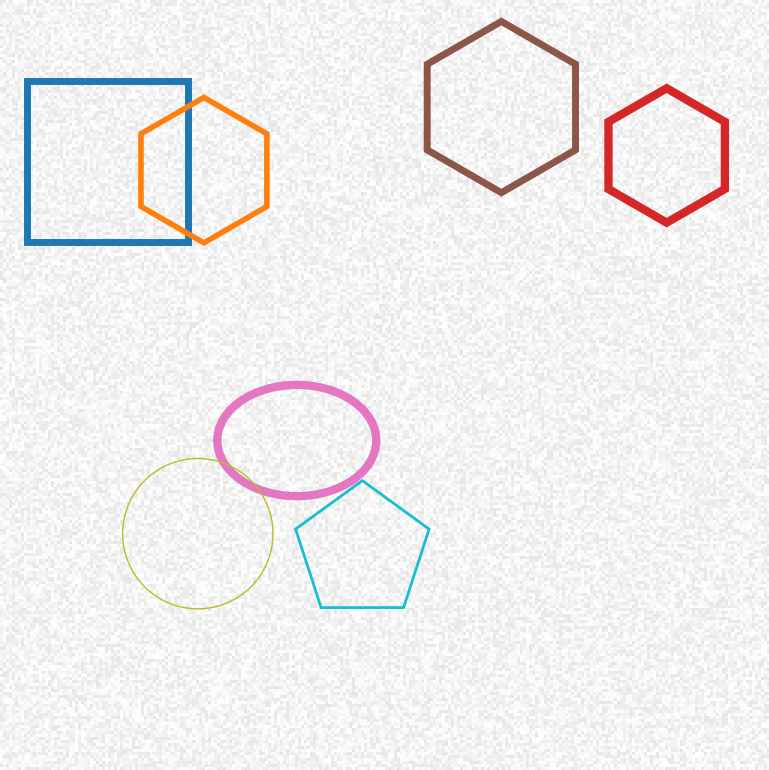[{"shape": "square", "thickness": 2.5, "radius": 0.52, "center": [0.139, 0.79]}, {"shape": "hexagon", "thickness": 2, "radius": 0.47, "center": [0.265, 0.779]}, {"shape": "hexagon", "thickness": 3, "radius": 0.44, "center": [0.866, 0.798]}, {"shape": "hexagon", "thickness": 2.5, "radius": 0.56, "center": [0.651, 0.861]}, {"shape": "oval", "thickness": 3, "radius": 0.52, "center": [0.385, 0.428]}, {"shape": "circle", "thickness": 0.5, "radius": 0.49, "center": [0.257, 0.307]}, {"shape": "pentagon", "thickness": 1, "radius": 0.46, "center": [0.471, 0.285]}]